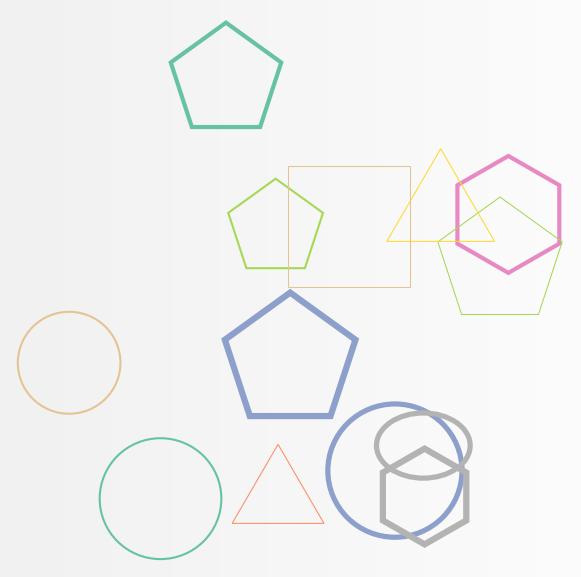[{"shape": "pentagon", "thickness": 2, "radius": 0.5, "center": [0.389, 0.86]}, {"shape": "circle", "thickness": 1, "radius": 0.52, "center": [0.276, 0.136]}, {"shape": "triangle", "thickness": 0.5, "radius": 0.46, "center": [0.478, 0.138]}, {"shape": "pentagon", "thickness": 3, "radius": 0.59, "center": [0.499, 0.374]}, {"shape": "circle", "thickness": 2.5, "radius": 0.58, "center": [0.679, 0.184]}, {"shape": "hexagon", "thickness": 2, "radius": 0.51, "center": [0.875, 0.628]}, {"shape": "pentagon", "thickness": 1, "radius": 0.43, "center": [0.474, 0.604]}, {"shape": "pentagon", "thickness": 0.5, "radius": 0.56, "center": [0.86, 0.546]}, {"shape": "triangle", "thickness": 0.5, "radius": 0.53, "center": [0.758, 0.635]}, {"shape": "square", "thickness": 0.5, "radius": 0.53, "center": [0.601, 0.607]}, {"shape": "circle", "thickness": 1, "radius": 0.44, "center": [0.119, 0.371]}, {"shape": "hexagon", "thickness": 3, "radius": 0.41, "center": [0.73, 0.139]}, {"shape": "oval", "thickness": 2.5, "radius": 0.4, "center": [0.728, 0.228]}]